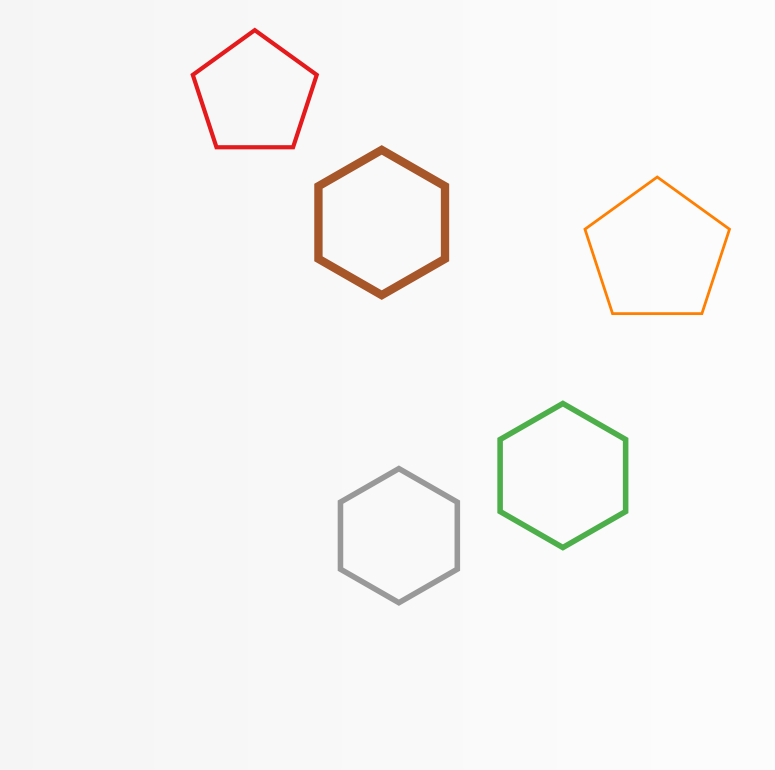[{"shape": "pentagon", "thickness": 1.5, "radius": 0.42, "center": [0.329, 0.877]}, {"shape": "hexagon", "thickness": 2, "radius": 0.47, "center": [0.726, 0.382]}, {"shape": "pentagon", "thickness": 1, "radius": 0.49, "center": [0.848, 0.672]}, {"shape": "hexagon", "thickness": 3, "radius": 0.47, "center": [0.493, 0.711]}, {"shape": "hexagon", "thickness": 2, "radius": 0.44, "center": [0.515, 0.304]}]